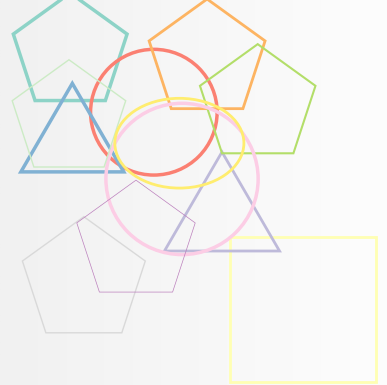[{"shape": "pentagon", "thickness": 2.5, "radius": 0.77, "center": [0.181, 0.864]}, {"shape": "square", "thickness": 2, "radius": 0.94, "center": [0.781, 0.196]}, {"shape": "triangle", "thickness": 2, "radius": 0.86, "center": [0.573, 0.434]}, {"shape": "circle", "thickness": 2.5, "radius": 0.82, "center": [0.397, 0.709]}, {"shape": "triangle", "thickness": 2.5, "radius": 0.77, "center": [0.187, 0.63]}, {"shape": "pentagon", "thickness": 2, "radius": 0.79, "center": [0.534, 0.845]}, {"shape": "pentagon", "thickness": 1.5, "radius": 0.78, "center": [0.665, 0.729]}, {"shape": "circle", "thickness": 2.5, "radius": 0.98, "center": [0.47, 0.535]}, {"shape": "pentagon", "thickness": 1, "radius": 0.83, "center": [0.216, 0.27]}, {"shape": "pentagon", "thickness": 0.5, "radius": 0.8, "center": [0.351, 0.371]}, {"shape": "pentagon", "thickness": 1, "radius": 0.77, "center": [0.178, 0.691]}, {"shape": "oval", "thickness": 2, "radius": 0.83, "center": [0.463, 0.628]}]